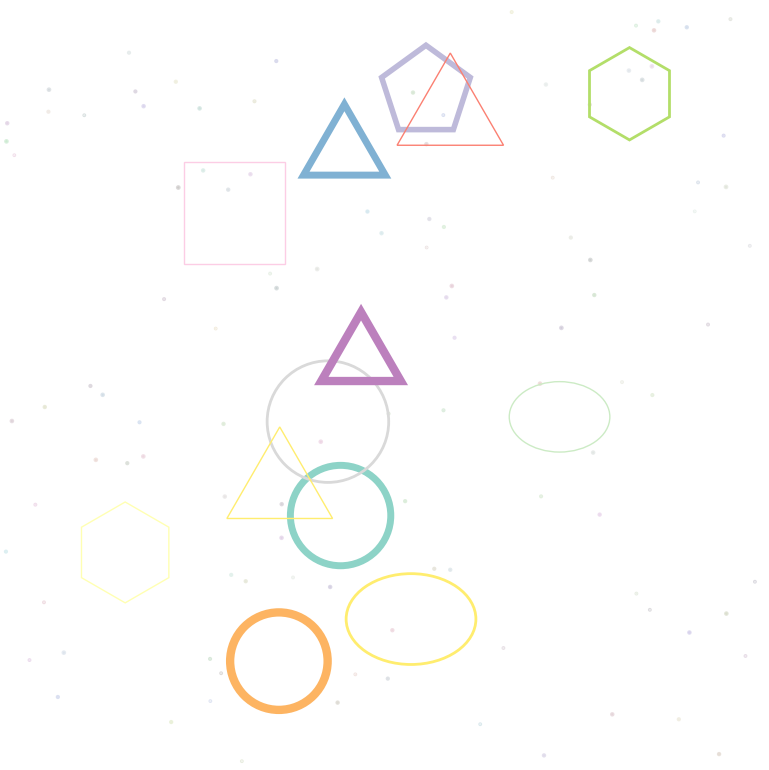[{"shape": "circle", "thickness": 2.5, "radius": 0.33, "center": [0.442, 0.33]}, {"shape": "hexagon", "thickness": 0.5, "radius": 0.33, "center": [0.163, 0.283]}, {"shape": "pentagon", "thickness": 2, "radius": 0.3, "center": [0.553, 0.881]}, {"shape": "triangle", "thickness": 0.5, "radius": 0.4, "center": [0.585, 0.851]}, {"shape": "triangle", "thickness": 2.5, "radius": 0.31, "center": [0.447, 0.803]}, {"shape": "circle", "thickness": 3, "radius": 0.32, "center": [0.362, 0.141]}, {"shape": "hexagon", "thickness": 1, "radius": 0.3, "center": [0.818, 0.878]}, {"shape": "square", "thickness": 0.5, "radius": 0.33, "center": [0.304, 0.724]}, {"shape": "circle", "thickness": 1, "radius": 0.39, "center": [0.426, 0.452]}, {"shape": "triangle", "thickness": 3, "radius": 0.3, "center": [0.469, 0.535]}, {"shape": "oval", "thickness": 0.5, "radius": 0.33, "center": [0.727, 0.459]}, {"shape": "oval", "thickness": 1, "radius": 0.42, "center": [0.534, 0.196]}, {"shape": "triangle", "thickness": 0.5, "radius": 0.4, "center": [0.363, 0.366]}]